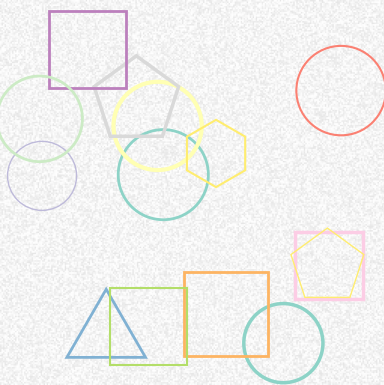[{"shape": "circle", "thickness": 2.5, "radius": 0.51, "center": [0.736, 0.109]}, {"shape": "circle", "thickness": 2, "radius": 0.59, "center": [0.424, 0.546]}, {"shape": "circle", "thickness": 3, "radius": 0.57, "center": [0.409, 0.673]}, {"shape": "circle", "thickness": 1, "radius": 0.45, "center": [0.109, 0.543]}, {"shape": "circle", "thickness": 1.5, "radius": 0.58, "center": [0.886, 0.765]}, {"shape": "triangle", "thickness": 2, "radius": 0.59, "center": [0.276, 0.131]}, {"shape": "square", "thickness": 2, "radius": 0.55, "center": [0.586, 0.184]}, {"shape": "square", "thickness": 1.5, "radius": 0.5, "center": [0.385, 0.151]}, {"shape": "square", "thickness": 2.5, "radius": 0.44, "center": [0.854, 0.311]}, {"shape": "pentagon", "thickness": 2.5, "radius": 0.58, "center": [0.354, 0.739]}, {"shape": "square", "thickness": 2, "radius": 0.5, "center": [0.228, 0.87]}, {"shape": "circle", "thickness": 2, "radius": 0.56, "center": [0.103, 0.691]}, {"shape": "pentagon", "thickness": 1, "radius": 0.5, "center": [0.85, 0.308]}, {"shape": "hexagon", "thickness": 1.5, "radius": 0.44, "center": [0.561, 0.601]}]